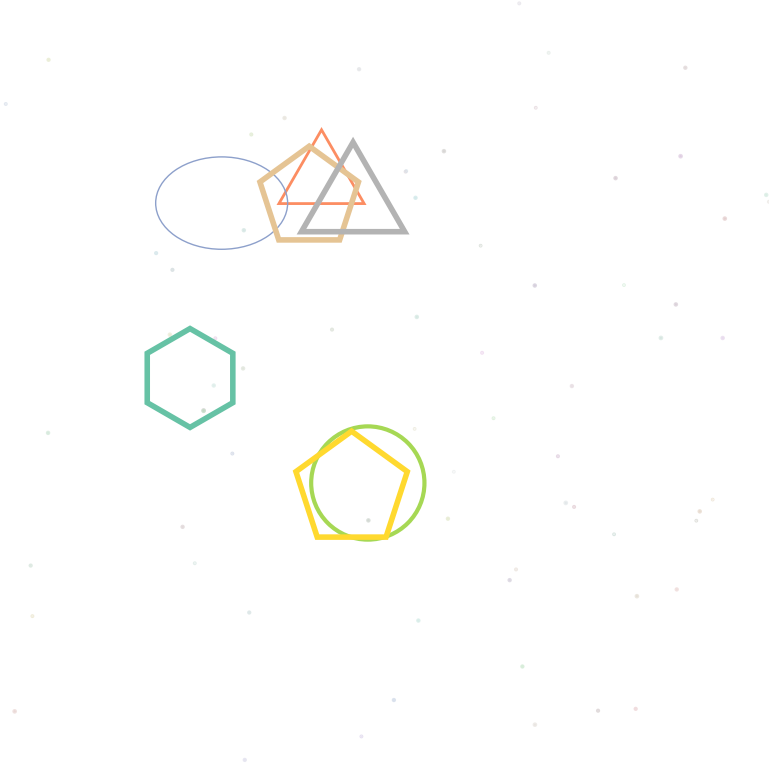[{"shape": "hexagon", "thickness": 2, "radius": 0.32, "center": [0.247, 0.509]}, {"shape": "triangle", "thickness": 1, "radius": 0.32, "center": [0.418, 0.768]}, {"shape": "oval", "thickness": 0.5, "radius": 0.43, "center": [0.288, 0.736]}, {"shape": "circle", "thickness": 1.5, "radius": 0.37, "center": [0.478, 0.373]}, {"shape": "pentagon", "thickness": 2, "radius": 0.38, "center": [0.457, 0.364]}, {"shape": "pentagon", "thickness": 2, "radius": 0.34, "center": [0.402, 0.743]}, {"shape": "triangle", "thickness": 2, "radius": 0.39, "center": [0.459, 0.738]}]